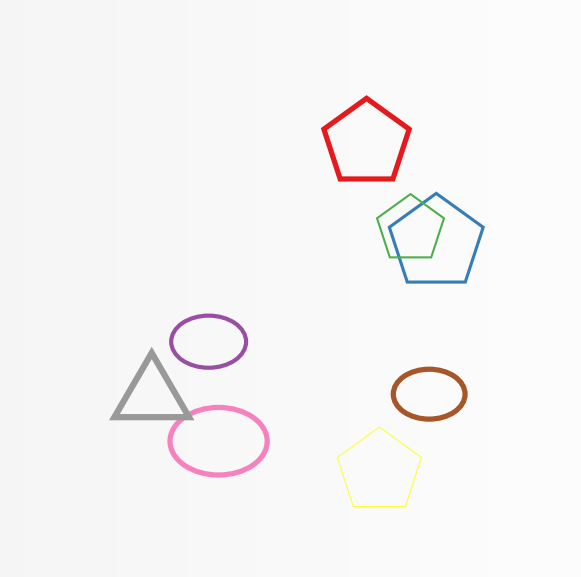[{"shape": "pentagon", "thickness": 2.5, "radius": 0.39, "center": [0.631, 0.752]}, {"shape": "pentagon", "thickness": 1.5, "radius": 0.42, "center": [0.751, 0.579]}, {"shape": "pentagon", "thickness": 1, "radius": 0.3, "center": [0.706, 0.602]}, {"shape": "oval", "thickness": 2, "radius": 0.32, "center": [0.359, 0.407]}, {"shape": "pentagon", "thickness": 0.5, "radius": 0.38, "center": [0.653, 0.184]}, {"shape": "oval", "thickness": 2.5, "radius": 0.31, "center": [0.738, 0.317]}, {"shape": "oval", "thickness": 2.5, "radius": 0.42, "center": [0.376, 0.235]}, {"shape": "triangle", "thickness": 3, "radius": 0.37, "center": [0.261, 0.314]}]